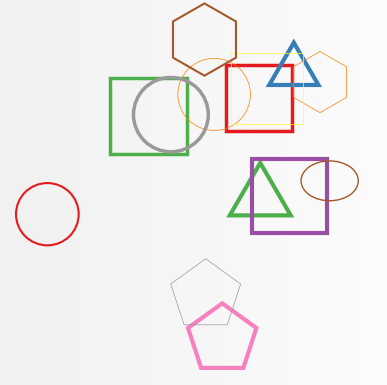[{"shape": "circle", "thickness": 1.5, "radius": 0.4, "center": [0.122, 0.444]}, {"shape": "square", "thickness": 2.5, "radius": 0.43, "center": [0.668, 0.745]}, {"shape": "triangle", "thickness": 3, "radius": 0.37, "center": [0.758, 0.816]}, {"shape": "square", "thickness": 2.5, "radius": 0.5, "center": [0.383, 0.699]}, {"shape": "triangle", "thickness": 3, "radius": 0.45, "center": [0.672, 0.486]}, {"shape": "square", "thickness": 3, "radius": 0.49, "center": [0.748, 0.491]}, {"shape": "circle", "thickness": 0.5, "radius": 0.47, "center": [0.553, 0.755]}, {"shape": "hexagon", "thickness": 0.5, "radius": 0.4, "center": [0.826, 0.787]}, {"shape": "square", "thickness": 0.5, "radius": 0.46, "center": [0.689, 0.77]}, {"shape": "oval", "thickness": 1, "radius": 0.37, "center": [0.851, 0.53]}, {"shape": "hexagon", "thickness": 1.5, "radius": 0.47, "center": [0.528, 0.897]}, {"shape": "pentagon", "thickness": 3, "radius": 0.46, "center": [0.574, 0.119]}, {"shape": "circle", "thickness": 2.5, "radius": 0.48, "center": [0.441, 0.702]}, {"shape": "pentagon", "thickness": 0.5, "radius": 0.47, "center": [0.531, 0.233]}]